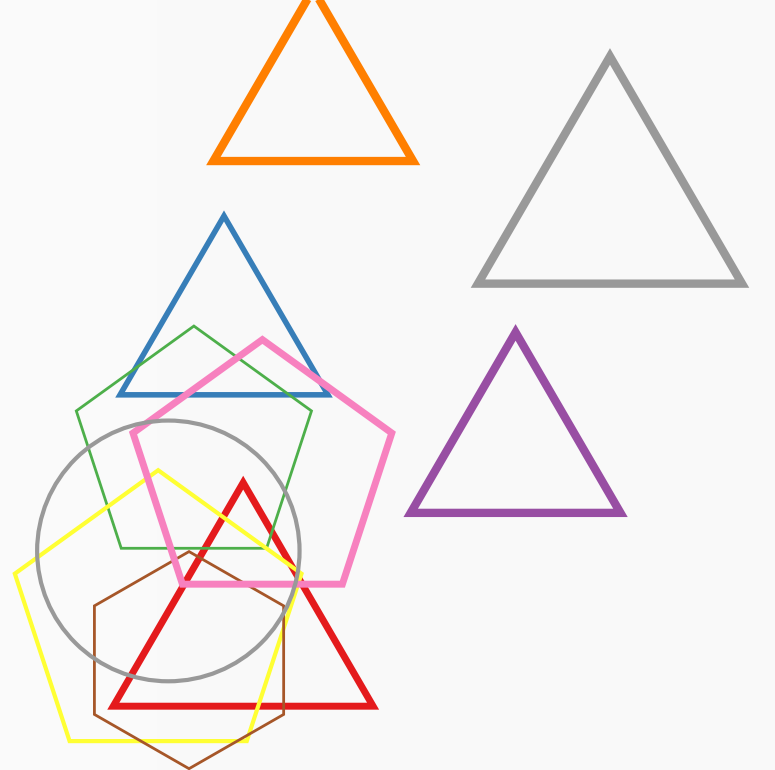[{"shape": "triangle", "thickness": 2.5, "radius": 0.97, "center": [0.314, 0.18]}, {"shape": "triangle", "thickness": 2, "radius": 0.77, "center": [0.289, 0.565]}, {"shape": "pentagon", "thickness": 1, "radius": 0.8, "center": [0.25, 0.417]}, {"shape": "triangle", "thickness": 3, "radius": 0.78, "center": [0.665, 0.412]}, {"shape": "triangle", "thickness": 3, "radius": 0.74, "center": [0.404, 0.865]}, {"shape": "pentagon", "thickness": 1.5, "radius": 0.97, "center": [0.204, 0.195]}, {"shape": "hexagon", "thickness": 1, "radius": 0.7, "center": [0.244, 0.143]}, {"shape": "pentagon", "thickness": 2.5, "radius": 0.88, "center": [0.339, 0.383]}, {"shape": "triangle", "thickness": 3, "radius": 0.98, "center": [0.787, 0.73]}, {"shape": "circle", "thickness": 1.5, "radius": 0.85, "center": [0.217, 0.285]}]